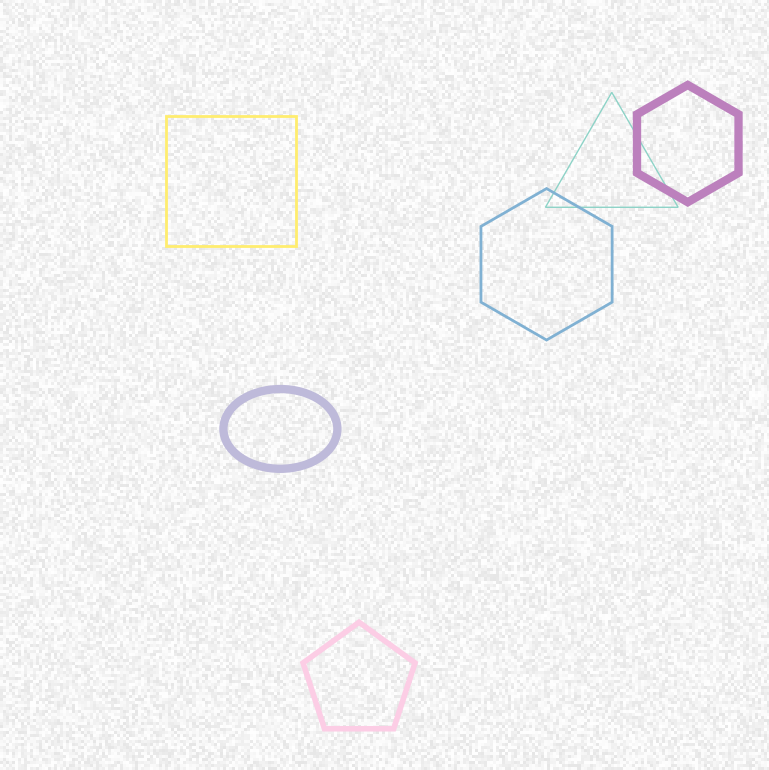[{"shape": "triangle", "thickness": 0.5, "radius": 0.5, "center": [0.795, 0.781]}, {"shape": "oval", "thickness": 3, "radius": 0.37, "center": [0.364, 0.443]}, {"shape": "hexagon", "thickness": 1, "radius": 0.49, "center": [0.71, 0.657]}, {"shape": "pentagon", "thickness": 2, "radius": 0.38, "center": [0.466, 0.115]}, {"shape": "hexagon", "thickness": 3, "radius": 0.38, "center": [0.893, 0.814]}, {"shape": "square", "thickness": 1, "radius": 0.42, "center": [0.3, 0.765]}]